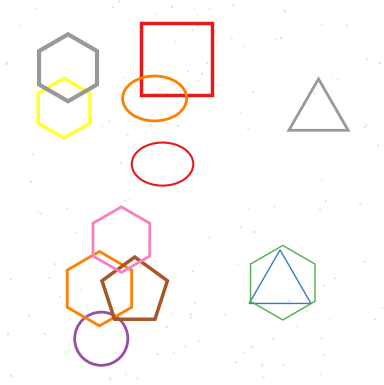[{"shape": "oval", "thickness": 1.5, "radius": 0.4, "center": [0.422, 0.574]}, {"shape": "square", "thickness": 2.5, "radius": 0.46, "center": [0.458, 0.847]}, {"shape": "triangle", "thickness": 1, "radius": 0.46, "center": [0.727, 0.258]}, {"shape": "hexagon", "thickness": 1, "radius": 0.48, "center": [0.734, 0.266]}, {"shape": "circle", "thickness": 2, "radius": 0.35, "center": [0.263, 0.12]}, {"shape": "hexagon", "thickness": 2, "radius": 0.48, "center": [0.258, 0.25]}, {"shape": "oval", "thickness": 2, "radius": 0.42, "center": [0.402, 0.744]}, {"shape": "hexagon", "thickness": 2.5, "radius": 0.39, "center": [0.166, 0.719]}, {"shape": "pentagon", "thickness": 2.5, "radius": 0.45, "center": [0.35, 0.243]}, {"shape": "hexagon", "thickness": 2, "radius": 0.43, "center": [0.315, 0.378]}, {"shape": "triangle", "thickness": 2, "radius": 0.44, "center": [0.827, 0.706]}, {"shape": "hexagon", "thickness": 3, "radius": 0.43, "center": [0.177, 0.824]}]